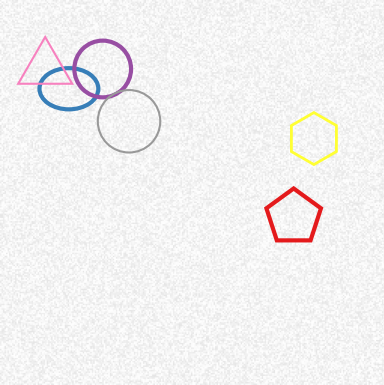[{"shape": "pentagon", "thickness": 3, "radius": 0.37, "center": [0.763, 0.436]}, {"shape": "oval", "thickness": 3, "radius": 0.38, "center": [0.179, 0.769]}, {"shape": "circle", "thickness": 3, "radius": 0.37, "center": [0.267, 0.821]}, {"shape": "hexagon", "thickness": 2, "radius": 0.34, "center": [0.815, 0.64]}, {"shape": "triangle", "thickness": 1.5, "radius": 0.4, "center": [0.117, 0.823]}, {"shape": "circle", "thickness": 1.5, "radius": 0.41, "center": [0.335, 0.685]}]